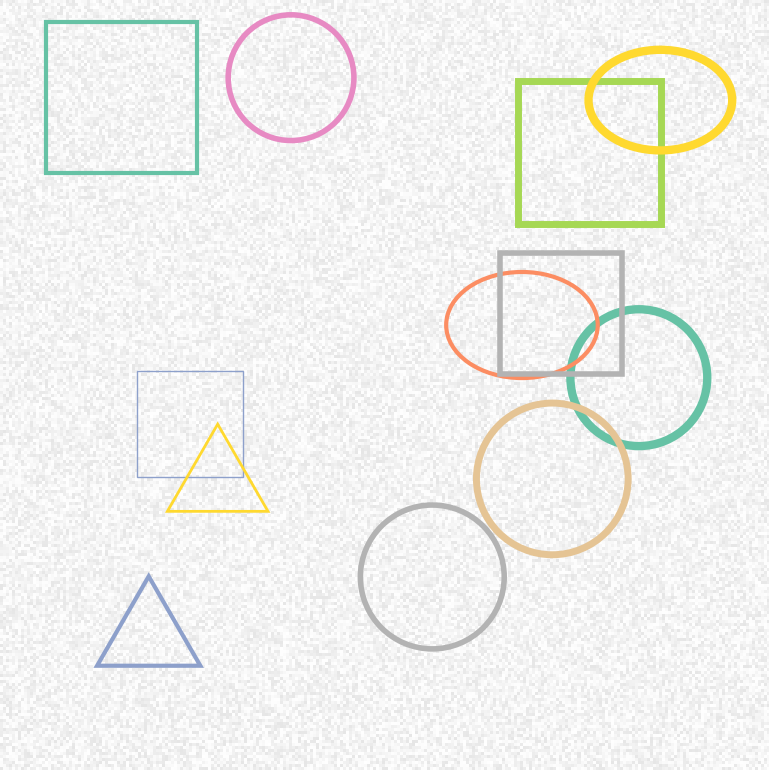[{"shape": "circle", "thickness": 3, "radius": 0.44, "center": [0.83, 0.51]}, {"shape": "square", "thickness": 1.5, "radius": 0.49, "center": [0.158, 0.874]}, {"shape": "oval", "thickness": 1.5, "radius": 0.49, "center": [0.678, 0.578]}, {"shape": "triangle", "thickness": 1.5, "radius": 0.39, "center": [0.193, 0.174]}, {"shape": "square", "thickness": 0.5, "radius": 0.34, "center": [0.247, 0.45]}, {"shape": "circle", "thickness": 2, "radius": 0.41, "center": [0.378, 0.899]}, {"shape": "square", "thickness": 2.5, "radius": 0.46, "center": [0.766, 0.802]}, {"shape": "oval", "thickness": 3, "radius": 0.47, "center": [0.858, 0.87]}, {"shape": "triangle", "thickness": 1, "radius": 0.38, "center": [0.283, 0.374]}, {"shape": "circle", "thickness": 2.5, "radius": 0.49, "center": [0.717, 0.378]}, {"shape": "circle", "thickness": 2, "radius": 0.47, "center": [0.561, 0.251]}, {"shape": "square", "thickness": 2, "radius": 0.4, "center": [0.728, 0.593]}]